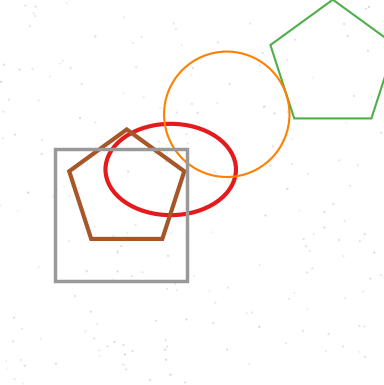[{"shape": "oval", "thickness": 3, "radius": 0.85, "center": [0.443, 0.56]}, {"shape": "pentagon", "thickness": 1.5, "radius": 0.85, "center": [0.864, 0.83]}, {"shape": "circle", "thickness": 1.5, "radius": 0.81, "center": [0.589, 0.703]}, {"shape": "pentagon", "thickness": 3, "radius": 0.79, "center": [0.329, 0.507]}, {"shape": "square", "thickness": 2.5, "radius": 0.86, "center": [0.314, 0.442]}]